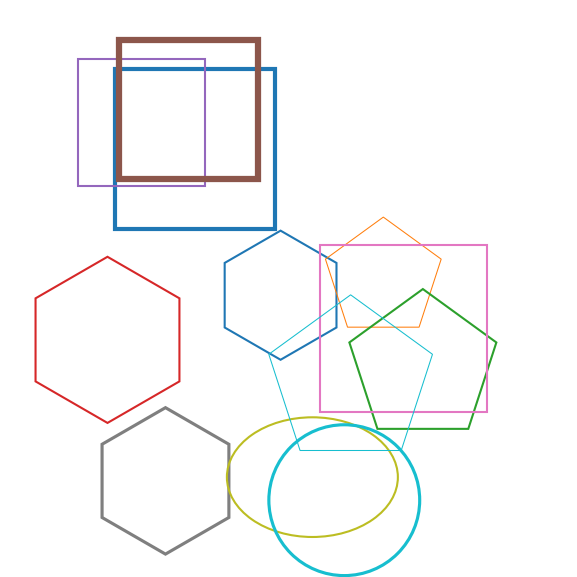[{"shape": "hexagon", "thickness": 1, "radius": 0.56, "center": [0.486, 0.488]}, {"shape": "square", "thickness": 2, "radius": 0.69, "center": [0.338, 0.741]}, {"shape": "pentagon", "thickness": 0.5, "radius": 0.53, "center": [0.664, 0.518]}, {"shape": "pentagon", "thickness": 1, "radius": 0.67, "center": [0.732, 0.365]}, {"shape": "hexagon", "thickness": 1, "radius": 0.72, "center": [0.186, 0.411]}, {"shape": "square", "thickness": 1, "radius": 0.55, "center": [0.245, 0.787]}, {"shape": "square", "thickness": 3, "radius": 0.6, "center": [0.326, 0.809]}, {"shape": "square", "thickness": 1, "radius": 0.72, "center": [0.699, 0.43]}, {"shape": "hexagon", "thickness": 1.5, "radius": 0.63, "center": [0.287, 0.166]}, {"shape": "oval", "thickness": 1, "radius": 0.74, "center": [0.541, 0.173]}, {"shape": "circle", "thickness": 1.5, "radius": 0.65, "center": [0.596, 0.133]}, {"shape": "pentagon", "thickness": 0.5, "radius": 0.74, "center": [0.607, 0.34]}]